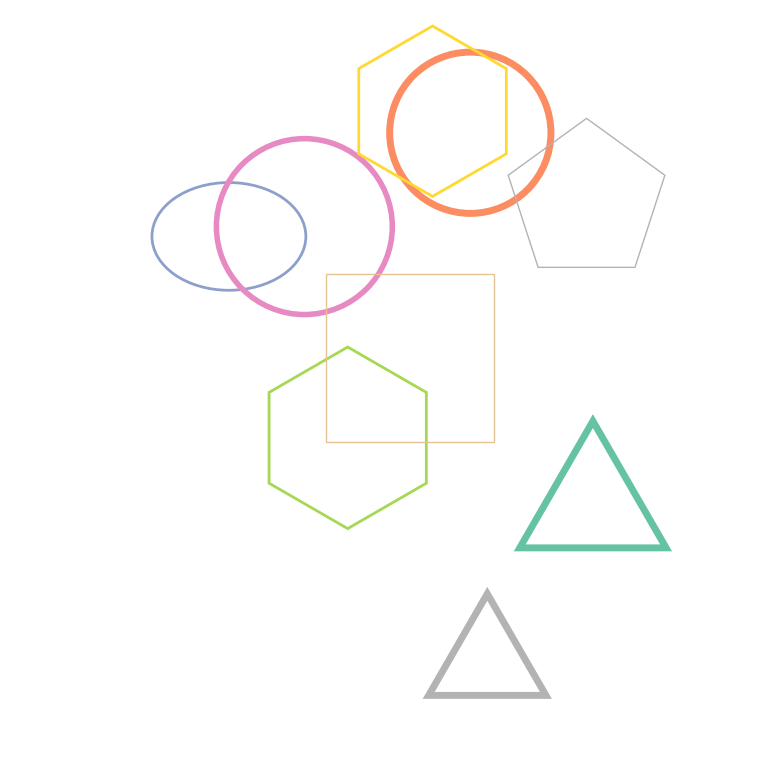[{"shape": "triangle", "thickness": 2.5, "radius": 0.55, "center": [0.77, 0.343]}, {"shape": "circle", "thickness": 2.5, "radius": 0.52, "center": [0.611, 0.828]}, {"shape": "oval", "thickness": 1, "radius": 0.5, "center": [0.297, 0.693]}, {"shape": "circle", "thickness": 2, "radius": 0.57, "center": [0.395, 0.706]}, {"shape": "hexagon", "thickness": 1, "radius": 0.59, "center": [0.452, 0.431]}, {"shape": "hexagon", "thickness": 1, "radius": 0.55, "center": [0.562, 0.856]}, {"shape": "square", "thickness": 0.5, "radius": 0.55, "center": [0.533, 0.535]}, {"shape": "triangle", "thickness": 2.5, "radius": 0.44, "center": [0.633, 0.141]}, {"shape": "pentagon", "thickness": 0.5, "radius": 0.53, "center": [0.762, 0.739]}]